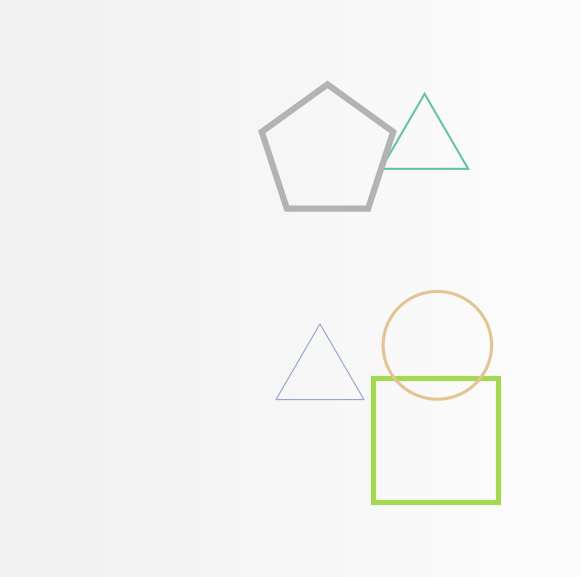[{"shape": "triangle", "thickness": 1, "radius": 0.43, "center": [0.73, 0.75]}, {"shape": "triangle", "thickness": 0.5, "radius": 0.44, "center": [0.55, 0.351]}, {"shape": "square", "thickness": 2.5, "radius": 0.54, "center": [0.75, 0.237]}, {"shape": "circle", "thickness": 1.5, "radius": 0.47, "center": [0.752, 0.401]}, {"shape": "pentagon", "thickness": 3, "radius": 0.59, "center": [0.563, 0.734]}]